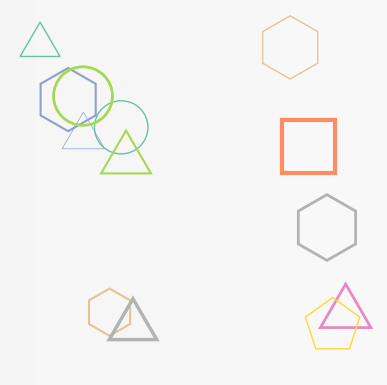[{"shape": "triangle", "thickness": 1, "radius": 0.3, "center": [0.103, 0.883]}, {"shape": "circle", "thickness": 1, "radius": 0.35, "center": [0.313, 0.669]}, {"shape": "square", "thickness": 3, "radius": 0.34, "center": [0.795, 0.62]}, {"shape": "hexagon", "thickness": 1.5, "radius": 0.41, "center": [0.176, 0.741]}, {"shape": "triangle", "thickness": 0.5, "radius": 0.32, "center": [0.215, 0.645]}, {"shape": "triangle", "thickness": 2, "radius": 0.38, "center": [0.892, 0.187]}, {"shape": "triangle", "thickness": 1.5, "radius": 0.37, "center": [0.325, 0.587]}, {"shape": "circle", "thickness": 2, "radius": 0.38, "center": [0.214, 0.75]}, {"shape": "pentagon", "thickness": 1, "radius": 0.37, "center": [0.858, 0.153]}, {"shape": "hexagon", "thickness": 1, "radius": 0.41, "center": [0.749, 0.877]}, {"shape": "hexagon", "thickness": 1.5, "radius": 0.31, "center": [0.283, 0.189]}, {"shape": "triangle", "thickness": 2.5, "radius": 0.35, "center": [0.343, 0.153]}, {"shape": "hexagon", "thickness": 2, "radius": 0.43, "center": [0.844, 0.409]}]